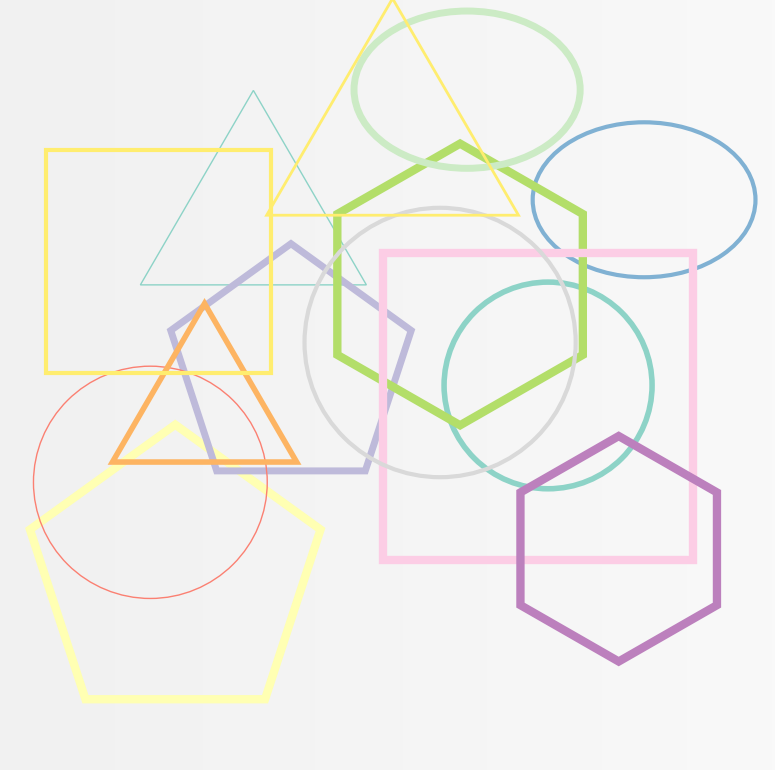[{"shape": "triangle", "thickness": 0.5, "radius": 0.84, "center": [0.327, 0.714]}, {"shape": "circle", "thickness": 2, "radius": 0.67, "center": [0.707, 0.499]}, {"shape": "pentagon", "thickness": 3, "radius": 0.99, "center": [0.226, 0.251]}, {"shape": "pentagon", "thickness": 2.5, "radius": 0.82, "center": [0.375, 0.52]}, {"shape": "circle", "thickness": 0.5, "radius": 0.75, "center": [0.194, 0.374]}, {"shape": "oval", "thickness": 1.5, "radius": 0.72, "center": [0.831, 0.741]}, {"shape": "triangle", "thickness": 2, "radius": 0.69, "center": [0.264, 0.469]}, {"shape": "hexagon", "thickness": 3, "radius": 0.91, "center": [0.594, 0.631]}, {"shape": "square", "thickness": 3, "radius": 1.0, "center": [0.694, 0.472]}, {"shape": "circle", "thickness": 1.5, "radius": 0.87, "center": [0.568, 0.555]}, {"shape": "hexagon", "thickness": 3, "radius": 0.73, "center": [0.798, 0.287]}, {"shape": "oval", "thickness": 2.5, "radius": 0.73, "center": [0.603, 0.884]}, {"shape": "square", "thickness": 1.5, "radius": 0.72, "center": [0.205, 0.66]}, {"shape": "triangle", "thickness": 1, "radius": 0.94, "center": [0.507, 0.814]}]